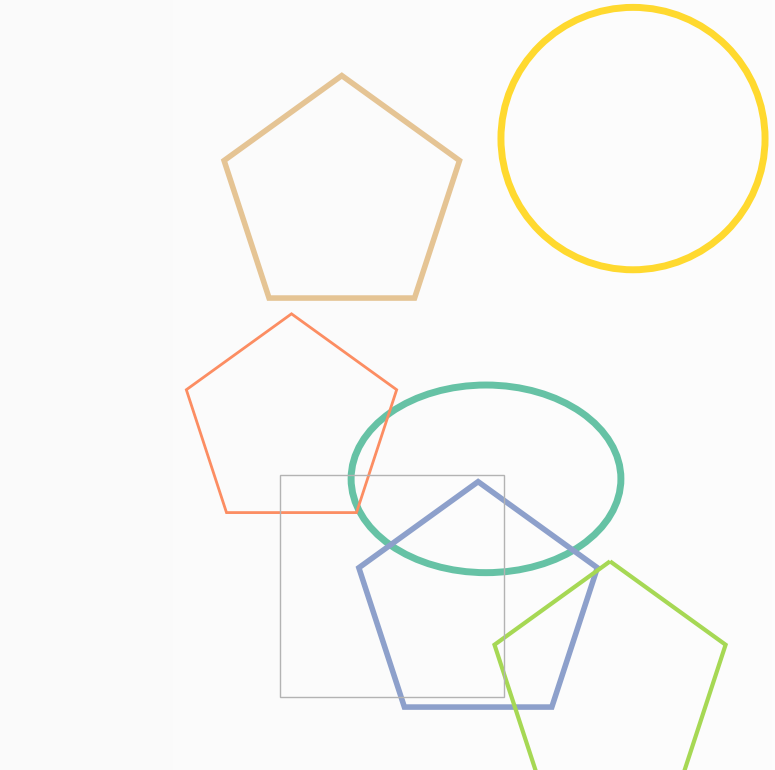[{"shape": "oval", "thickness": 2.5, "radius": 0.87, "center": [0.627, 0.378]}, {"shape": "pentagon", "thickness": 1, "radius": 0.71, "center": [0.376, 0.45]}, {"shape": "pentagon", "thickness": 2, "radius": 0.81, "center": [0.617, 0.213]}, {"shape": "pentagon", "thickness": 1.5, "radius": 0.78, "center": [0.787, 0.114]}, {"shape": "circle", "thickness": 2.5, "radius": 0.85, "center": [0.817, 0.82]}, {"shape": "pentagon", "thickness": 2, "radius": 0.8, "center": [0.441, 0.742]}, {"shape": "square", "thickness": 0.5, "radius": 0.72, "center": [0.505, 0.239]}]